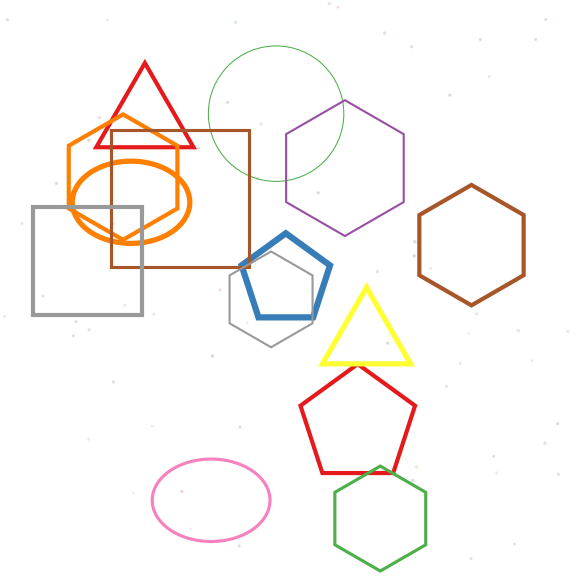[{"shape": "pentagon", "thickness": 2, "radius": 0.52, "center": [0.62, 0.264]}, {"shape": "triangle", "thickness": 2, "radius": 0.49, "center": [0.251, 0.793]}, {"shape": "pentagon", "thickness": 3, "radius": 0.4, "center": [0.495, 0.515]}, {"shape": "hexagon", "thickness": 1.5, "radius": 0.45, "center": [0.659, 0.101]}, {"shape": "circle", "thickness": 0.5, "radius": 0.59, "center": [0.478, 0.802]}, {"shape": "hexagon", "thickness": 1, "radius": 0.59, "center": [0.597, 0.708]}, {"shape": "hexagon", "thickness": 2, "radius": 0.54, "center": [0.213, 0.692]}, {"shape": "oval", "thickness": 2.5, "radius": 0.51, "center": [0.227, 0.649]}, {"shape": "triangle", "thickness": 2.5, "radius": 0.44, "center": [0.635, 0.413]}, {"shape": "square", "thickness": 1.5, "radius": 0.59, "center": [0.312, 0.655]}, {"shape": "hexagon", "thickness": 2, "radius": 0.52, "center": [0.816, 0.575]}, {"shape": "oval", "thickness": 1.5, "radius": 0.51, "center": [0.366, 0.133]}, {"shape": "square", "thickness": 2, "radius": 0.47, "center": [0.152, 0.547]}, {"shape": "hexagon", "thickness": 1, "radius": 0.41, "center": [0.469, 0.481]}]